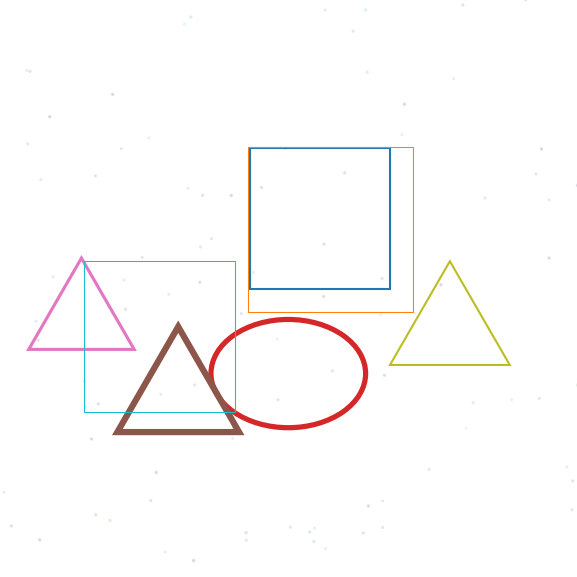[{"shape": "square", "thickness": 1, "radius": 0.61, "center": [0.554, 0.621]}, {"shape": "square", "thickness": 0.5, "radius": 0.71, "center": [0.573, 0.602]}, {"shape": "oval", "thickness": 2.5, "radius": 0.67, "center": [0.499, 0.352]}, {"shape": "triangle", "thickness": 3, "radius": 0.61, "center": [0.309, 0.312]}, {"shape": "triangle", "thickness": 1.5, "radius": 0.53, "center": [0.141, 0.447]}, {"shape": "triangle", "thickness": 1, "radius": 0.6, "center": [0.779, 0.427]}, {"shape": "square", "thickness": 0.5, "radius": 0.65, "center": [0.276, 0.416]}]